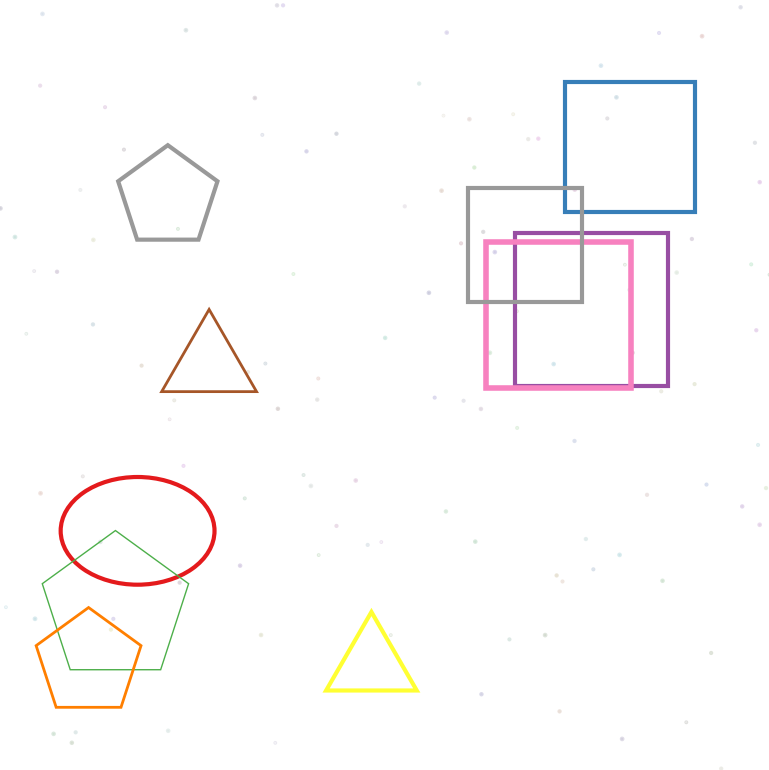[{"shape": "oval", "thickness": 1.5, "radius": 0.5, "center": [0.179, 0.311]}, {"shape": "square", "thickness": 1.5, "radius": 0.42, "center": [0.818, 0.809]}, {"shape": "pentagon", "thickness": 0.5, "radius": 0.5, "center": [0.15, 0.211]}, {"shape": "square", "thickness": 1.5, "radius": 0.5, "center": [0.768, 0.598]}, {"shape": "pentagon", "thickness": 1, "radius": 0.36, "center": [0.115, 0.139]}, {"shape": "triangle", "thickness": 1.5, "radius": 0.34, "center": [0.482, 0.137]}, {"shape": "triangle", "thickness": 1, "radius": 0.36, "center": [0.272, 0.527]}, {"shape": "square", "thickness": 2, "radius": 0.47, "center": [0.725, 0.591]}, {"shape": "square", "thickness": 1.5, "radius": 0.37, "center": [0.682, 0.682]}, {"shape": "pentagon", "thickness": 1.5, "radius": 0.34, "center": [0.218, 0.744]}]